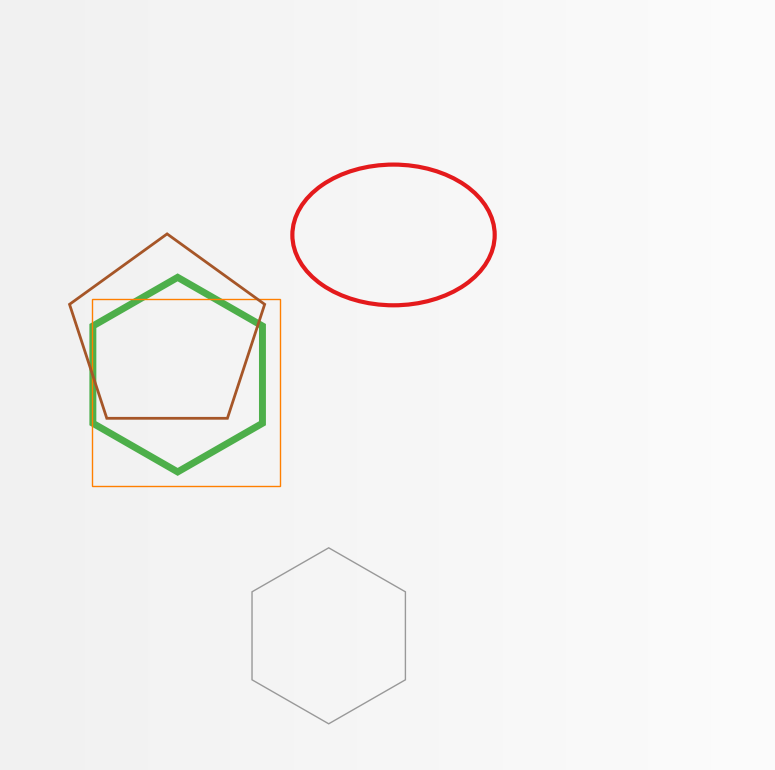[{"shape": "oval", "thickness": 1.5, "radius": 0.65, "center": [0.508, 0.695]}, {"shape": "hexagon", "thickness": 2.5, "radius": 0.63, "center": [0.229, 0.513]}, {"shape": "square", "thickness": 0.5, "radius": 0.61, "center": [0.24, 0.491]}, {"shape": "pentagon", "thickness": 1, "radius": 0.66, "center": [0.216, 0.564]}, {"shape": "hexagon", "thickness": 0.5, "radius": 0.57, "center": [0.424, 0.174]}]